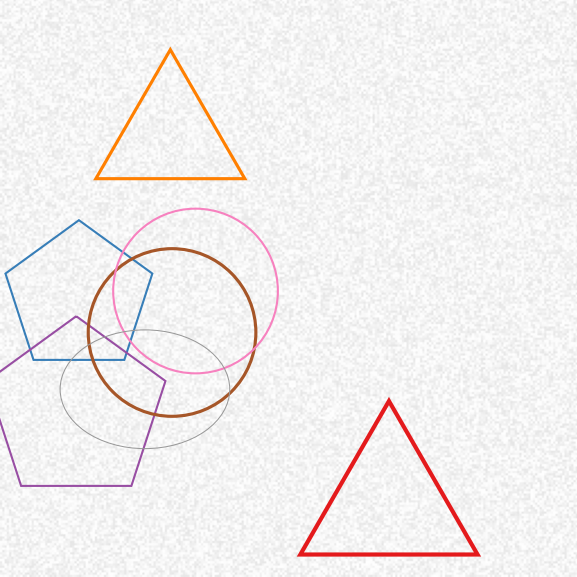[{"shape": "triangle", "thickness": 2, "radius": 0.89, "center": [0.674, 0.128]}, {"shape": "pentagon", "thickness": 1, "radius": 0.67, "center": [0.137, 0.484]}, {"shape": "pentagon", "thickness": 1, "radius": 0.81, "center": [0.132, 0.289]}, {"shape": "triangle", "thickness": 1.5, "radius": 0.74, "center": [0.295, 0.764]}, {"shape": "circle", "thickness": 1.5, "radius": 0.73, "center": [0.298, 0.423]}, {"shape": "circle", "thickness": 1, "radius": 0.71, "center": [0.339, 0.495]}, {"shape": "oval", "thickness": 0.5, "radius": 0.73, "center": [0.251, 0.325]}]